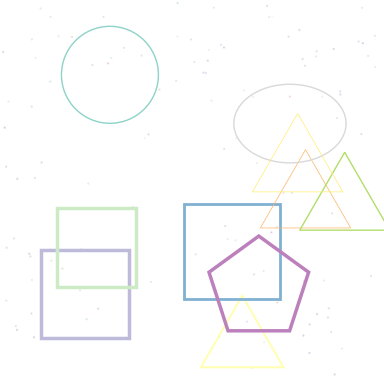[{"shape": "circle", "thickness": 1, "radius": 0.63, "center": [0.286, 0.806]}, {"shape": "triangle", "thickness": 1.5, "radius": 0.62, "center": [0.629, 0.108]}, {"shape": "square", "thickness": 2.5, "radius": 0.57, "center": [0.221, 0.236]}, {"shape": "square", "thickness": 2, "radius": 0.62, "center": [0.603, 0.347]}, {"shape": "triangle", "thickness": 0.5, "radius": 0.68, "center": [0.794, 0.476]}, {"shape": "triangle", "thickness": 1, "radius": 0.67, "center": [0.895, 0.47]}, {"shape": "oval", "thickness": 1, "radius": 0.73, "center": [0.753, 0.679]}, {"shape": "pentagon", "thickness": 2.5, "radius": 0.68, "center": [0.672, 0.251]}, {"shape": "square", "thickness": 2.5, "radius": 0.51, "center": [0.25, 0.357]}, {"shape": "triangle", "thickness": 0.5, "radius": 0.68, "center": [0.773, 0.57]}]